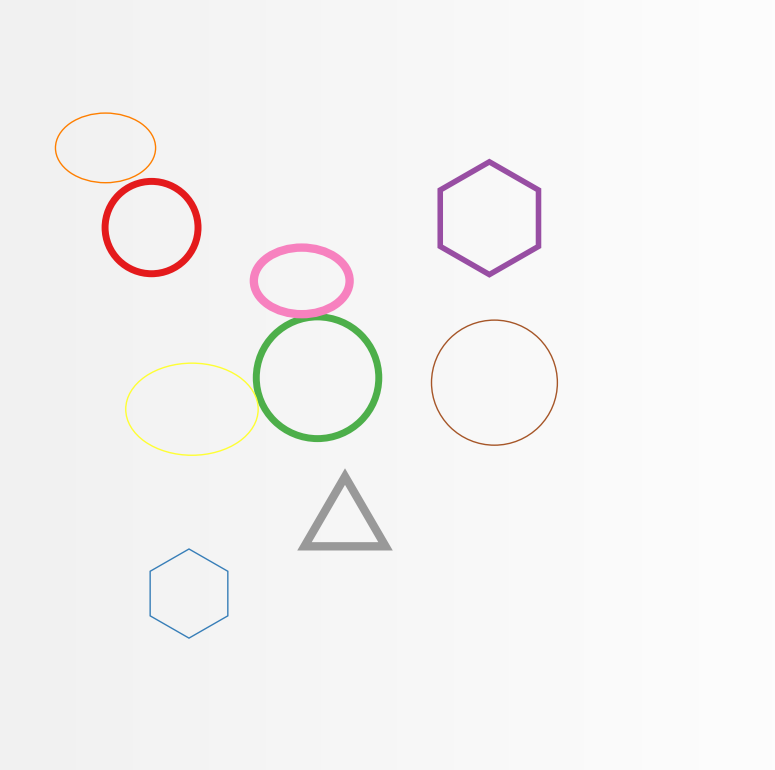[{"shape": "circle", "thickness": 2.5, "radius": 0.3, "center": [0.196, 0.704]}, {"shape": "hexagon", "thickness": 0.5, "radius": 0.29, "center": [0.244, 0.229]}, {"shape": "circle", "thickness": 2.5, "radius": 0.4, "center": [0.41, 0.509]}, {"shape": "hexagon", "thickness": 2, "radius": 0.37, "center": [0.631, 0.717]}, {"shape": "oval", "thickness": 0.5, "radius": 0.32, "center": [0.136, 0.808]}, {"shape": "oval", "thickness": 0.5, "radius": 0.43, "center": [0.248, 0.469]}, {"shape": "circle", "thickness": 0.5, "radius": 0.41, "center": [0.638, 0.503]}, {"shape": "oval", "thickness": 3, "radius": 0.31, "center": [0.389, 0.635]}, {"shape": "triangle", "thickness": 3, "radius": 0.3, "center": [0.445, 0.321]}]